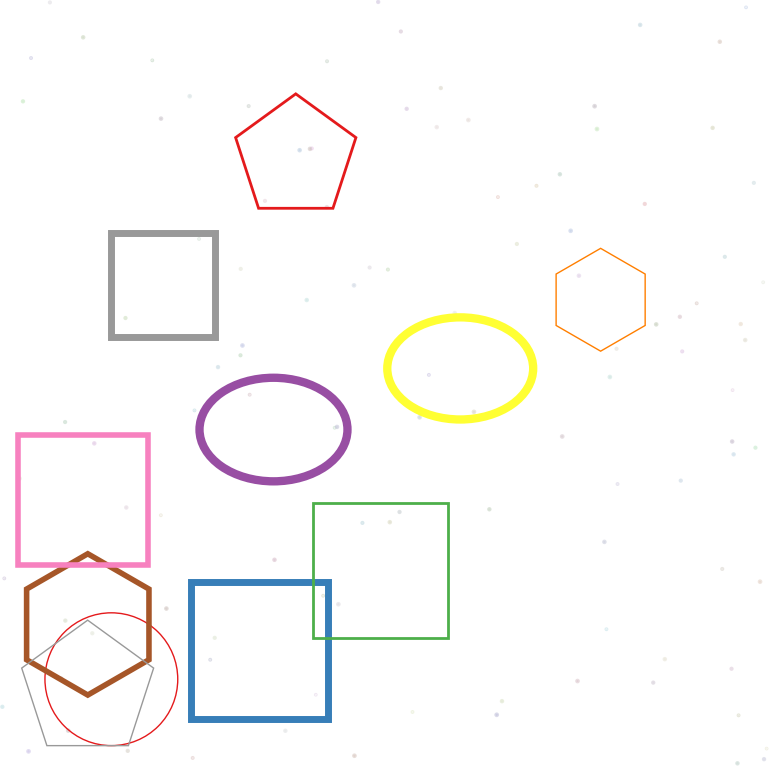[{"shape": "pentagon", "thickness": 1, "radius": 0.41, "center": [0.384, 0.796]}, {"shape": "circle", "thickness": 0.5, "radius": 0.43, "center": [0.145, 0.118]}, {"shape": "square", "thickness": 2.5, "radius": 0.45, "center": [0.337, 0.155]}, {"shape": "square", "thickness": 1, "radius": 0.44, "center": [0.495, 0.259]}, {"shape": "oval", "thickness": 3, "radius": 0.48, "center": [0.355, 0.442]}, {"shape": "hexagon", "thickness": 0.5, "radius": 0.33, "center": [0.78, 0.611]}, {"shape": "oval", "thickness": 3, "radius": 0.47, "center": [0.598, 0.522]}, {"shape": "hexagon", "thickness": 2, "radius": 0.46, "center": [0.114, 0.189]}, {"shape": "square", "thickness": 2, "radius": 0.42, "center": [0.108, 0.351]}, {"shape": "square", "thickness": 2.5, "radius": 0.34, "center": [0.211, 0.63]}, {"shape": "pentagon", "thickness": 0.5, "radius": 0.45, "center": [0.114, 0.105]}]